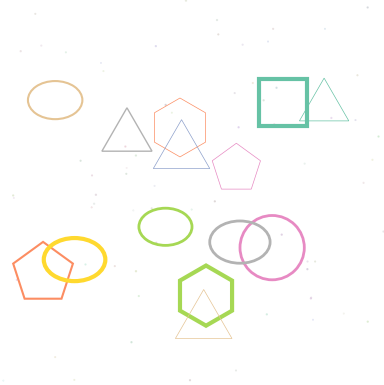[{"shape": "triangle", "thickness": 0.5, "radius": 0.37, "center": [0.842, 0.723]}, {"shape": "square", "thickness": 3, "radius": 0.31, "center": [0.735, 0.733]}, {"shape": "pentagon", "thickness": 1.5, "radius": 0.41, "center": [0.112, 0.29]}, {"shape": "hexagon", "thickness": 0.5, "radius": 0.38, "center": [0.467, 0.669]}, {"shape": "triangle", "thickness": 0.5, "radius": 0.42, "center": [0.472, 0.604]}, {"shape": "pentagon", "thickness": 0.5, "radius": 0.33, "center": [0.614, 0.562]}, {"shape": "circle", "thickness": 2, "radius": 0.42, "center": [0.707, 0.357]}, {"shape": "hexagon", "thickness": 3, "radius": 0.39, "center": [0.535, 0.232]}, {"shape": "oval", "thickness": 2, "radius": 0.34, "center": [0.43, 0.411]}, {"shape": "oval", "thickness": 3, "radius": 0.4, "center": [0.194, 0.326]}, {"shape": "oval", "thickness": 1.5, "radius": 0.35, "center": [0.143, 0.74]}, {"shape": "triangle", "thickness": 0.5, "radius": 0.42, "center": [0.529, 0.163]}, {"shape": "triangle", "thickness": 1, "radius": 0.38, "center": [0.33, 0.645]}, {"shape": "oval", "thickness": 2, "radius": 0.39, "center": [0.623, 0.371]}]